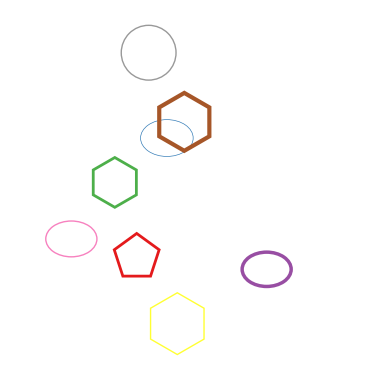[{"shape": "pentagon", "thickness": 2, "radius": 0.31, "center": [0.355, 0.332]}, {"shape": "oval", "thickness": 0.5, "radius": 0.34, "center": [0.433, 0.641]}, {"shape": "hexagon", "thickness": 2, "radius": 0.32, "center": [0.298, 0.526]}, {"shape": "oval", "thickness": 2.5, "radius": 0.32, "center": [0.693, 0.301]}, {"shape": "hexagon", "thickness": 1, "radius": 0.4, "center": [0.461, 0.159]}, {"shape": "hexagon", "thickness": 3, "radius": 0.38, "center": [0.479, 0.683]}, {"shape": "oval", "thickness": 1, "radius": 0.33, "center": [0.185, 0.379]}, {"shape": "circle", "thickness": 1, "radius": 0.36, "center": [0.386, 0.863]}]